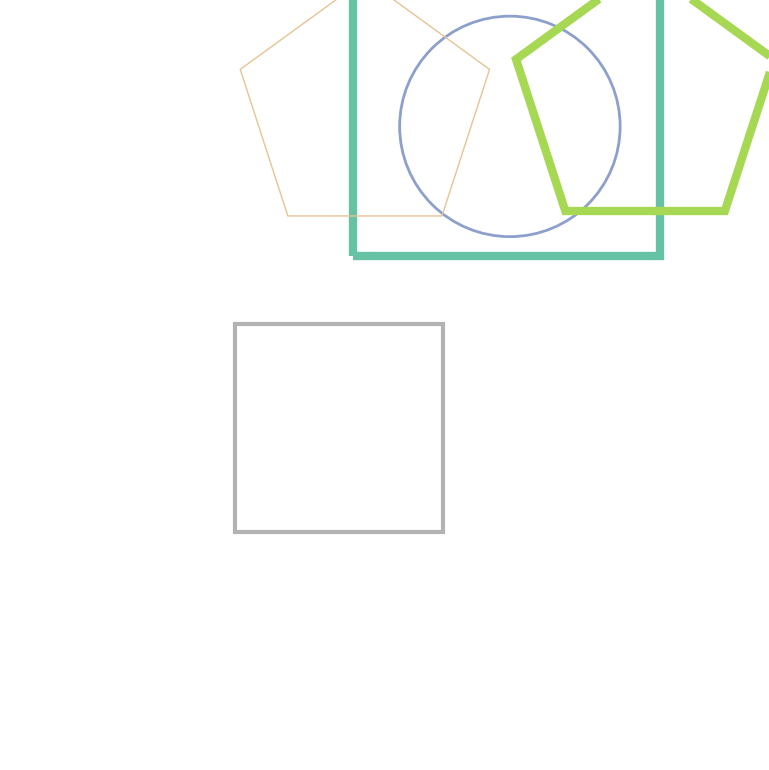[{"shape": "square", "thickness": 3, "radius": 1.0, "center": [0.658, 0.867]}, {"shape": "circle", "thickness": 1, "radius": 0.72, "center": [0.662, 0.836]}, {"shape": "pentagon", "thickness": 3, "radius": 0.88, "center": [0.838, 0.869]}, {"shape": "pentagon", "thickness": 0.5, "radius": 0.85, "center": [0.474, 0.857]}, {"shape": "square", "thickness": 1.5, "radius": 0.67, "center": [0.44, 0.444]}]